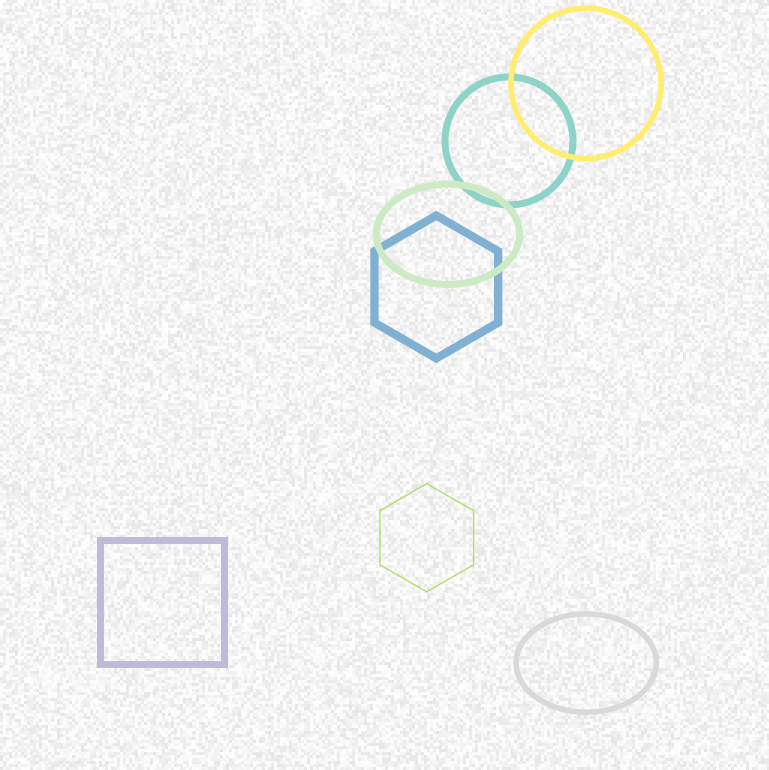[{"shape": "circle", "thickness": 2.5, "radius": 0.42, "center": [0.661, 0.817]}, {"shape": "square", "thickness": 2.5, "radius": 0.4, "center": [0.21, 0.218]}, {"shape": "hexagon", "thickness": 3, "radius": 0.46, "center": [0.567, 0.627]}, {"shape": "hexagon", "thickness": 0.5, "radius": 0.35, "center": [0.554, 0.302]}, {"shape": "oval", "thickness": 2, "radius": 0.46, "center": [0.761, 0.139]}, {"shape": "oval", "thickness": 2.5, "radius": 0.47, "center": [0.582, 0.696]}, {"shape": "circle", "thickness": 2, "radius": 0.49, "center": [0.761, 0.892]}]